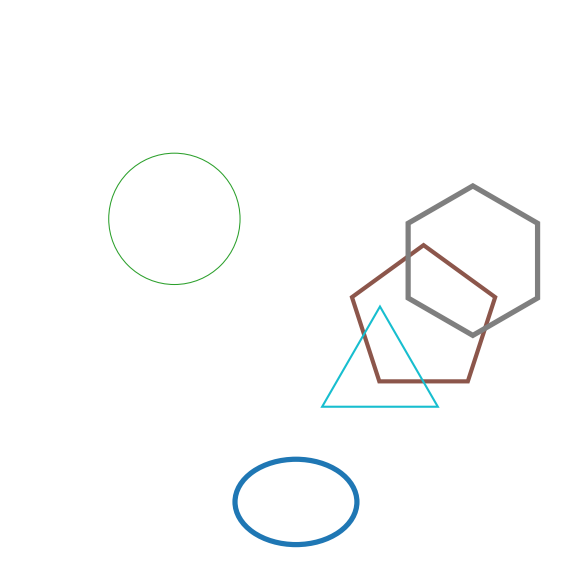[{"shape": "oval", "thickness": 2.5, "radius": 0.53, "center": [0.512, 0.13]}, {"shape": "circle", "thickness": 0.5, "radius": 0.57, "center": [0.302, 0.62]}, {"shape": "pentagon", "thickness": 2, "radius": 0.65, "center": [0.733, 0.444]}, {"shape": "hexagon", "thickness": 2.5, "radius": 0.65, "center": [0.819, 0.548]}, {"shape": "triangle", "thickness": 1, "radius": 0.58, "center": [0.658, 0.353]}]